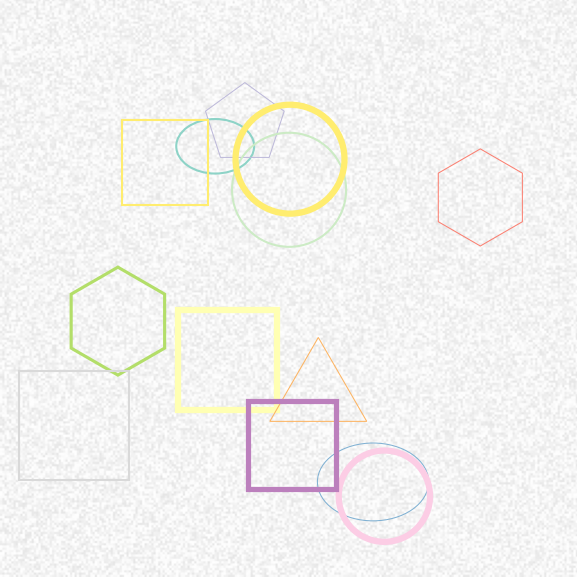[{"shape": "oval", "thickness": 1, "radius": 0.34, "center": [0.373, 0.746]}, {"shape": "square", "thickness": 3, "radius": 0.43, "center": [0.394, 0.376]}, {"shape": "pentagon", "thickness": 0.5, "radius": 0.36, "center": [0.424, 0.784]}, {"shape": "hexagon", "thickness": 0.5, "radius": 0.42, "center": [0.832, 0.657]}, {"shape": "oval", "thickness": 0.5, "radius": 0.48, "center": [0.646, 0.165]}, {"shape": "triangle", "thickness": 0.5, "radius": 0.48, "center": [0.551, 0.318]}, {"shape": "hexagon", "thickness": 1.5, "radius": 0.47, "center": [0.204, 0.443]}, {"shape": "circle", "thickness": 3, "radius": 0.4, "center": [0.666, 0.14]}, {"shape": "square", "thickness": 1, "radius": 0.47, "center": [0.128, 0.262]}, {"shape": "square", "thickness": 2.5, "radius": 0.38, "center": [0.506, 0.229]}, {"shape": "circle", "thickness": 1, "radius": 0.49, "center": [0.501, 0.671]}, {"shape": "circle", "thickness": 3, "radius": 0.47, "center": [0.502, 0.723]}, {"shape": "square", "thickness": 1, "radius": 0.37, "center": [0.286, 0.718]}]